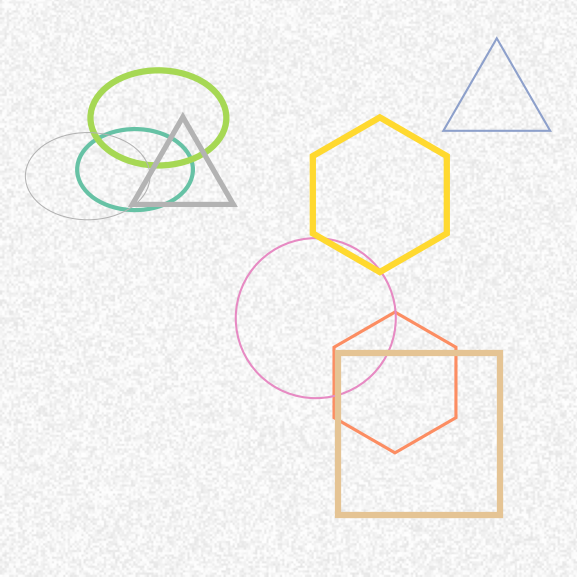[{"shape": "oval", "thickness": 2, "radius": 0.5, "center": [0.234, 0.705]}, {"shape": "hexagon", "thickness": 1.5, "radius": 0.61, "center": [0.684, 0.337]}, {"shape": "triangle", "thickness": 1, "radius": 0.53, "center": [0.86, 0.826]}, {"shape": "circle", "thickness": 1, "radius": 0.69, "center": [0.547, 0.448]}, {"shape": "oval", "thickness": 3, "radius": 0.59, "center": [0.274, 0.795]}, {"shape": "hexagon", "thickness": 3, "radius": 0.67, "center": [0.658, 0.662]}, {"shape": "square", "thickness": 3, "radius": 0.7, "center": [0.725, 0.248]}, {"shape": "triangle", "thickness": 2.5, "radius": 0.5, "center": [0.317, 0.696]}, {"shape": "oval", "thickness": 0.5, "radius": 0.54, "center": [0.152, 0.694]}]